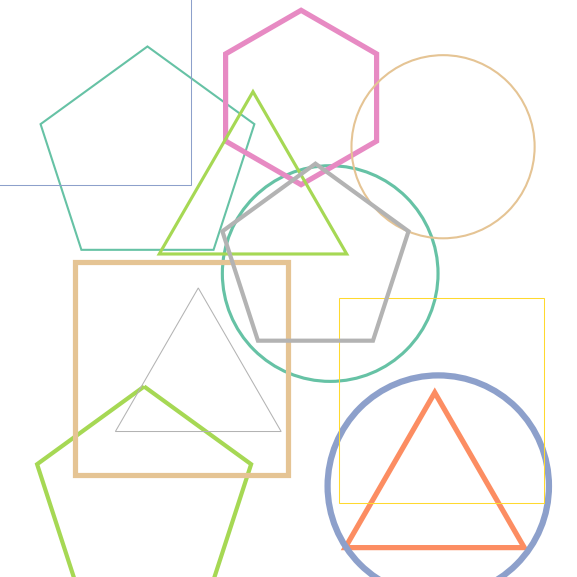[{"shape": "pentagon", "thickness": 1, "radius": 0.97, "center": [0.255, 0.724]}, {"shape": "circle", "thickness": 1.5, "radius": 0.93, "center": [0.572, 0.525]}, {"shape": "triangle", "thickness": 2.5, "radius": 0.89, "center": [0.753, 0.14]}, {"shape": "square", "thickness": 0.5, "radius": 0.97, "center": [0.137, 0.874]}, {"shape": "circle", "thickness": 3, "radius": 0.96, "center": [0.759, 0.157]}, {"shape": "hexagon", "thickness": 2.5, "radius": 0.75, "center": [0.521, 0.83]}, {"shape": "triangle", "thickness": 1.5, "radius": 0.94, "center": [0.438, 0.653]}, {"shape": "pentagon", "thickness": 2, "radius": 0.97, "center": [0.25, 0.135]}, {"shape": "square", "thickness": 0.5, "radius": 0.89, "center": [0.764, 0.305]}, {"shape": "square", "thickness": 2.5, "radius": 0.92, "center": [0.315, 0.361]}, {"shape": "circle", "thickness": 1, "radius": 0.79, "center": [0.767, 0.745]}, {"shape": "triangle", "thickness": 0.5, "radius": 0.83, "center": [0.343, 0.335]}, {"shape": "pentagon", "thickness": 2, "radius": 0.85, "center": [0.546, 0.546]}]